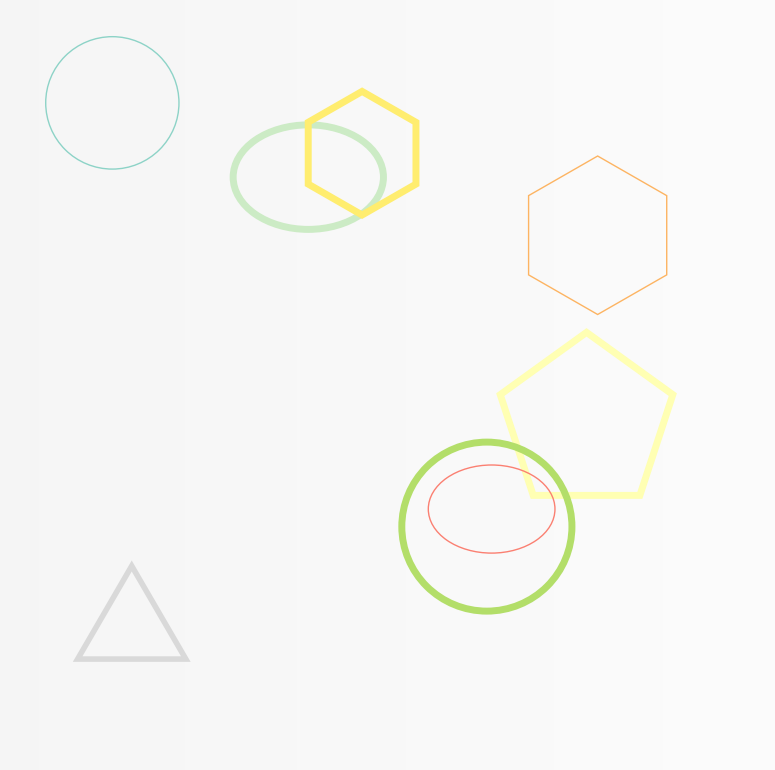[{"shape": "circle", "thickness": 0.5, "radius": 0.43, "center": [0.145, 0.866]}, {"shape": "pentagon", "thickness": 2.5, "radius": 0.59, "center": [0.757, 0.451]}, {"shape": "oval", "thickness": 0.5, "radius": 0.41, "center": [0.634, 0.339]}, {"shape": "hexagon", "thickness": 0.5, "radius": 0.51, "center": [0.771, 0.694]}, {"shape": "circle", "thickness": 2.5, "radius": 0.55, "center": [0.628, 0.316]}, {"shape": "triangle", "thickness": 2, "radius": 0.4, "center": [0.17, 0.184]}, {"shape": "oval", "thickness": 2.5, "radius": 0.48, "center": [0.398, 0.77]}, {"shape": "hexagon", "thickness": 2.5, "radius": 0.4, "center": [0.467, 0.801]}]